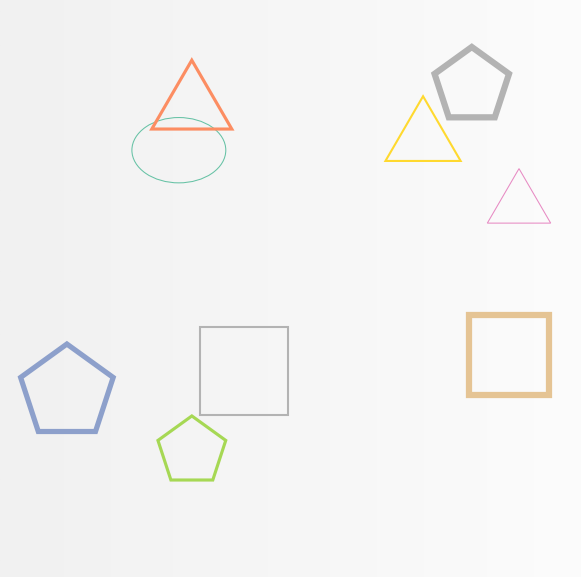[{"shape": "oval", "thickness": 0.5, "radius": 0.4, "center": [0.308, 0.739]}, {"shape": "triangle", "thickness": 1.5, "radius": 0.4, "center": [0.33, 0.815]}, {"shape": "pentagon", "thickness": 2.5, "radius": 0.42, "center": [0.115, 0.32]}, {"shape": "triangle", "thickness": 0.5, "radius": 0.31, "center": [0.893, 0.644]}, {"shape": "pentagon", "thickness": 1.5, "radius": 0.31, "center": [0.33, 0.218]}, {"shape": "triangle", "thickness": 1, "radius": 0.37, "center": [0.728, 0.758]}, {"shape": "square", "thickness": 3, "radius": 0.34, "center": [0.876, 0.385]}, {"shape": "square", "thickness": 1, "radius": 0.38, "center": [0.419, 0.357]}, {"shape": "pentagon", "thickness": 3, "radius": 0.34, "center": [0.812, 0.85]}]